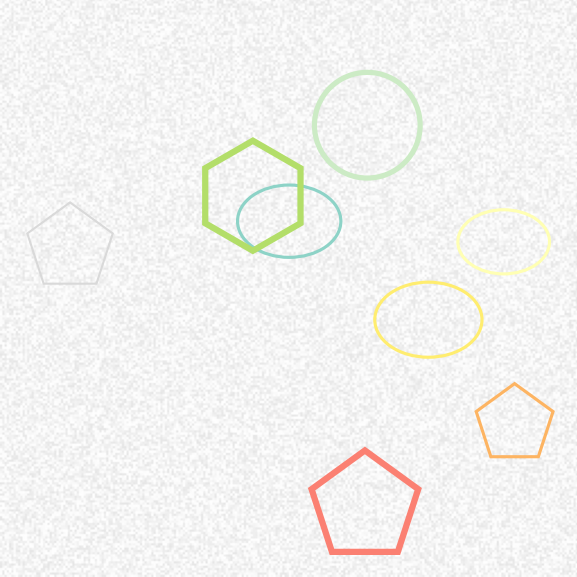[{"shape": "oval", "thickness": 1.5, "radius": 0.45, "center": [0.501, 0.616]}, {"shape": "oval", "thickness": 1.5, "radius": 0.4, "center": [0.872, 0.58]}, {"shape": "pentagon", "thickness": 3, "radius": 0.49, "center": [0.632, 0.122]}, {"shape": "pentagon", "thickness": 1.5, "radius": 0.35, "center": [0.891, 0.265]}, {"shape": "hexagon", "thickness": 3, "radius": 0.48, "center": [0.438, 0.66]}, {"shape": "pentagon", "thickness": 1, "radius": 0.39, "center": [0.121, 0.571]}, {"shape": "circle", "thickness": 2.5, "radius": 0.46, "center": [0.636, 0.782]}, {"shape": "oval", "thickness": 1.5, "radius": 0.46, "center": [0.742, 0.446]}]